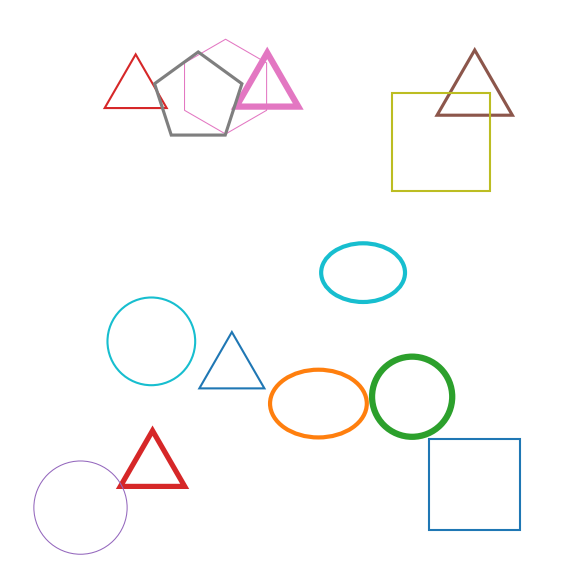[{"shape": "triangle", "thickness": 1, "radius": 0.33, "center": [0.402, 0.359]}, {"shape": "square", "thickness": 1, "radius": 0.39, "center": [0.821, 0.16]}, {"shape": "oval", "thickness": 2, "radius": 0.42, "center": [0.551, 0.3]}, {"shape": "circle", "thickness": 3, "radius": 0.35, "center": [0.714, 0.312]}, {"shape": "triangle", "thickness": 2.5, "radius": 0.32, "center": [0.264, 0.189]}, {"shape": "triangle", "thickness": 1, "radius": 0.31, "center": [0.235, 0.843]}, {"shape": "circle", "thickness": 0.5, "radius": 0.4, "center": [0.139, 0.12]}, {"shape": "triangle", "thickness": 1.5, "radius": 0.38, "center": [0.822, 0.837]}, {"shape": "hexagon", "thickness": 0.5, "radius": 0.41, "center": [0.391, 0.849]}, {"shape": "triangle", "thickness": 3, "radius": 0.31, "center": [0.463, 0.846]}, {"shape": "pentagon", "thickness": 1.5, "radius": 0.4, "center": [0.343, 0.83]}, {"shape": "square", "thickness": 1, "radius": 0.42, "center": [0.764, 0.753]}, {"shape": "circle", "thickness": 1, "radius": 0.38, "center": [0.262, 0.408]}, {"shape": "oval", "thickness": 2, "radius": 0.36, "center": [0.629, 0.527]}]